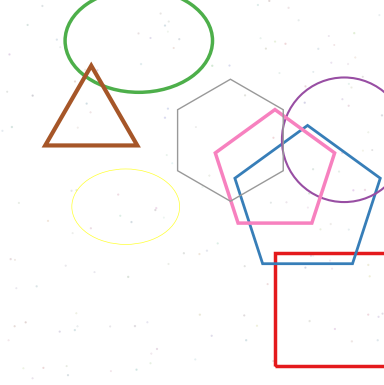[{"shape": "square", "thickness": 2.5, "radius": 0.74, "center": [0.86, 0.196]}, {"shape": "pentagon", "thickness": 2, "radius": 0.99, "center": [0.799, 0.476]}, {"shape": "oval", "thickness": 2.5, "radius": 0.96, "center": [0.361, 0.894]}, {"shape": "circle", "thickness": 1.5, "radius": 0.81, "center": [0.894, 0.637]}, {"shape": "oval", "thickness": 0.5, "radius": 0.7, "center": [0.327, 0.463]}, {"shape": "triangle", "thickness": 3, "radius": 0.69, "center": [0.237, 0.691]}, {"shape": "pentagon", "thickness": 2.5, "radius": 0.81, "center": [0.714, 0.552]}, {"shape": "hexagon", "thickness": 1, "radius": 0.79, "center": [0.598, 0.636]}]